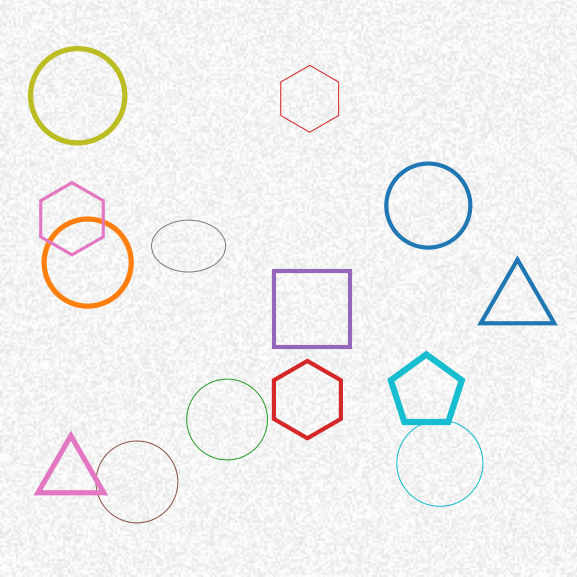[{"shape": "triangle", "thickness": 2, "radius": 0.37, "center": [0.896, 0.476]}, {"shape": "circle", "thickness": 2, "radius": 0.36, "center": [0.742, 0.643]}, {"shape": "circle", "thickness": 2.5, "radius": 0.38, "center": [0.152, 0.544]}, {"shape": "circle", "thickness": 0.5, "radius": 0.35, "center": [0.393, 0.273]}, {"shape": "hexagon", "thickness": 0.5, "radius": 0.29, "center": [0.536, 0.828]}, {"shape": "hexagon", "thickness": 2, "radius": 0.33, "center": [0.532, 0.307]}, {"shape": "square", "thickness": 2, "radius": 0.33, "center": [0.54, 0.464]}, {"shape": "circle", "thickness": 0.5, "radius": 0.35, "center": [0.237, 0.165]}, {"shape": "hexagon", "thickness": 1.5, "radius": 0.31, "center": [0.125, 0.62]}, {"shape": "triangle", "thickness": 2.5, "radius": 0.33, "center": [0.123, 0.179]}, {"shape": "oval", "thickness": 0.5, "radius": 0.32, "center": [0.327, 0.573]}, {"shape": "circle", "thickness": 2.5, "radius": 0.41, "center": [0.135, 0.833]}, {"shape": "circle", "thickness": 0.5, "radius": 0.37, "center": [0.762, 0.197]}, {"shape": "pentagon", "thickness": 3, "radius": 0.32, "center": [0.738, 0.321]}]